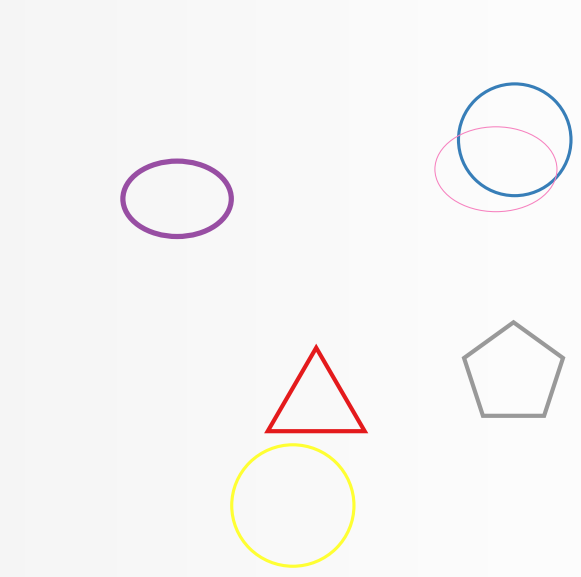[{"shape": "triangle", "thickness": 2, "radius": 0.48, "center": [0.544, 0.301]}, {"shape": "circle", "thickness": 1.5, "radius": 0.48, "center": [0.886, 0.757]}, {"shape": "oval", "thickness": 2.5, "radius": 0.47, "center": [0.305, 0.655]}, {"shape": "circle", "thickness": 1.5, "radius": 0.53, "center": [0.504, 0.124]}, {"shape": "oval", "thickness": 0.5, "radius": 0.52, "center": [0.853, 0.706]}, {"shape": "pentagon", "thickness": 2, "radius": 0.45, "center": [0.883, 0.352]}]